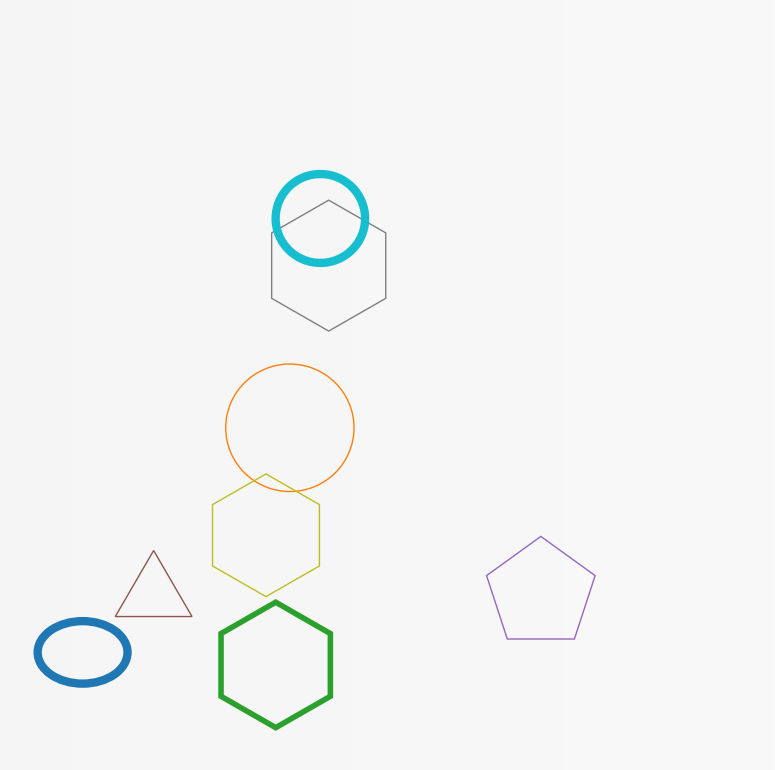[{"shape": "oval", "thickness": 3, "radius": 0.29, "center": [0.107, 0.153]}, {"shape": "circle", "thickness": 0.5, "radius": 0.41, "center": [0.374, 0.444]}, {"shape": "hexagon", "thickness": 2, "radius": 0.41, "center": [0.356, 0.136]}, {"shape": "pentagon", "thickness": 0.5, "radius": 0.37, "center": [0.698, 0.23]}, {"shape": "triangle", "thickness": 0.5, "radius": 0.29, "center": [0.198, 0.228]}, {"shape": "hexagon", "thickness": 0.5, "radius": 0.43, "center": [0.424, 0.655]}, {"shape": "hexagon", "thickness": 0.5, "radius": 0.4, "center": [0.343, 0.305]}, {"shape": "circle", "thickness": 3, "radius": 0.29, "center": [0.413, 0.716]}]